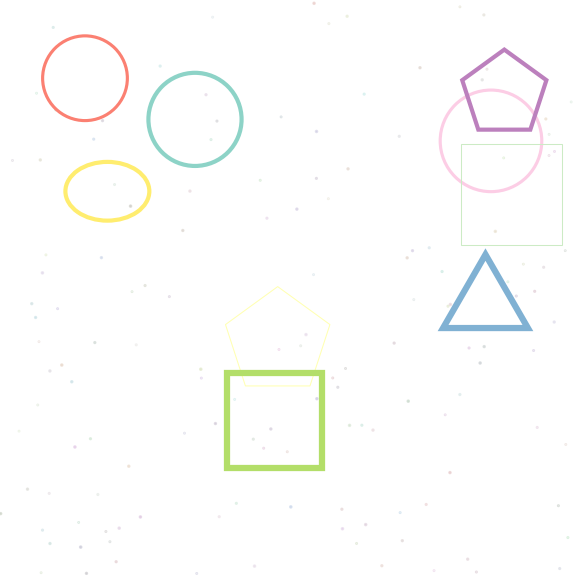[{"shape": "circle", "thickness": 2, "radius": 0.4, "center": [0.338, 0.792]}, {"shape": "pentagon", "thickness": 0.5, "radius": 0.48, "center": [0.481, 0.408]}, {"shape": "circle", "thickness": 1.5, "radius": 0.37, "center": [0.147, 0.864]}, {"shape": "triangle", "thickness": 3, "radius": 0.42, "center": [0.841, 0.474]}, {"shape": "square", "thickness": 3, "radius": 0.41, "center": [0.475, 0.271]}, {"shape": "circle", "thickness": 1.5, "radius": 0.44, "center": [0.85, 0.755]}, {"shape": "pentagon", "thickness": 2, "radius": 0.38, "center": [0.873, 0.837]}, {"shape": "square", "thickness": 0.5, "radius": 0.44, "center": [0.886, 0.663]}, {"shape": "oval", "thickness": 2, "radius": 0.36, "center": [0.186, 0.668]}]